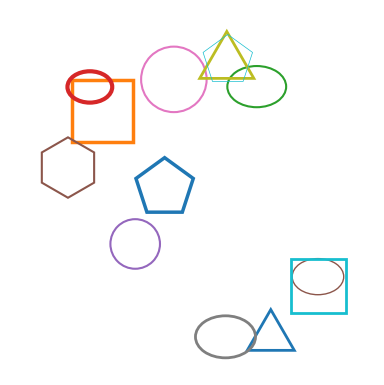[{"shape": "triangle", "thickness": 2, "radius": 0.35, "center": [0.703, 0.125]}, {"shape": "pentagon", "thickness": 2.5, "radius": 0.39, "center": [0.428, 0.512]}, {"shape": "square", "thickness": 2.5, "radius": 0.4, "center": [0.266, 0.712]}, {"shape": "oval", "thickness": 1.5, "radius": 0.38, "center": [0.667, 0.775]}, {"shape": "oval", "thickness": 3, "radius": 0.29, "center": [0.233, 0.774]}, {"shape": "circle", "thickness": 1.5, "radius": 0.32, "center": [0.351, 0.366]}, {"shape": "oval", "thickness": 1, "radius": 0.33, "center": [0.826, 0.281]}, {"shape": "hexagon", "thickness": 1.5, "radius": 0.39, "center": [0.177, 0.565]}, {"shape": "circle", "thickness": 1.5, "radius": 0.43, "center": [0.452, 0.794]}, {"shape": "oval", "thickness": 2, "radius": 0.39, "center": [0.586, 0.125]}, {"shape": "triangle", "thickness": 2, "radius": 0.41, "center": [0.589, 0.837]}, {"shape": "square", "thickness": 2, "radius": 0.35, "center": [0.828, 0.258]}, {"shape": "pentagon", "thickness": 0.5, "radius": 0.34, "center": [0.592, 0.843]}]